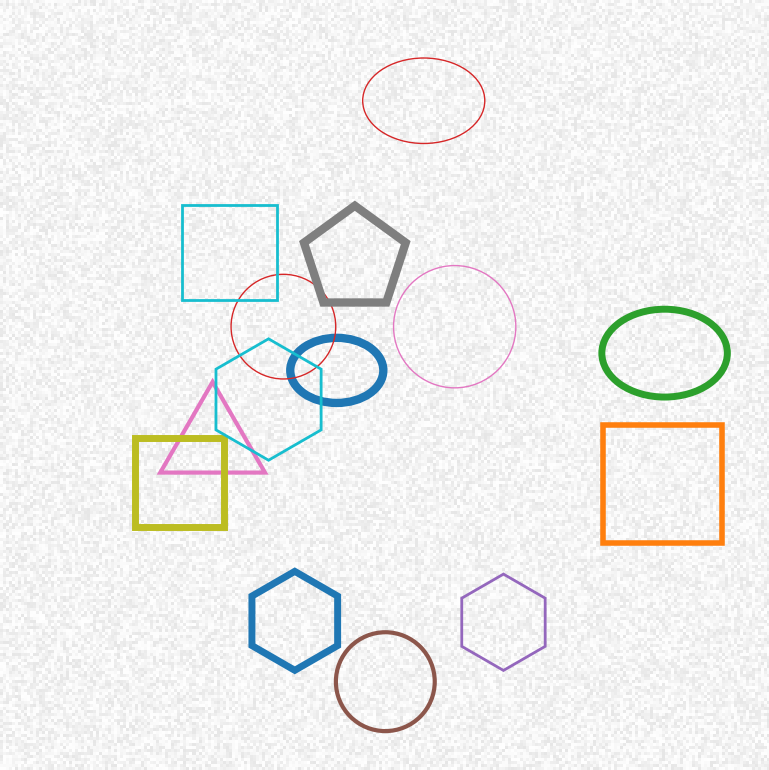[{"shape": "oval", "thickness": 3, "radius": 0.3, "center": [0.437, 0.519]}, {"shape": "hexagon", "thickness": 2.5, "radius": 0.32, "center": [0.383, 0.194]}, {"shape": "square", "thickness": 2, "radius": 0.38, "center": [0.86, 0.372]}, {"shape": "oval", "thickness": 2.5, "radius": 0.41, "center": [0.863, 0.541]}, {"shape": "circle", "thickness": 0.5, "radius": 0.34, "center": [0.368, 0.576]}, {"shape": "oval", "thickness": 0.5, "radius": 0.4, "center": [0.55, 0.869]}, {"shape": "hexagon", "thickness": 1, "radius": 0.31, "center": [0.654, 0.192]}, {"shape": "circle", "thickness": 1.5, "radius": 0.32, "center": [0.5, 0.115]}, {"shape": "triangle", "thickness": 1.5, "radius": 0.39, "center": [0.276, 0.426]}, {"shape": "circle", "thickness": 0.5, "radius": 0.4, "center": [0.591, 0.576]}, {"shape": "pentagon", "thickness": 3, "radius": 0.35, "center": [0.461, 0.663]}, {"shape": "square", "thickness": 2.5, "radius": 0.29, "center": [0.233, 0.374]}, {"shape": "square", "thickness": 1, "radius": 0.31, "center": [0.298, 0.672]}, {"shape": "hexagon", "thickness": 1, "radius": 0.39, "center": [0.349, 0.481]}]